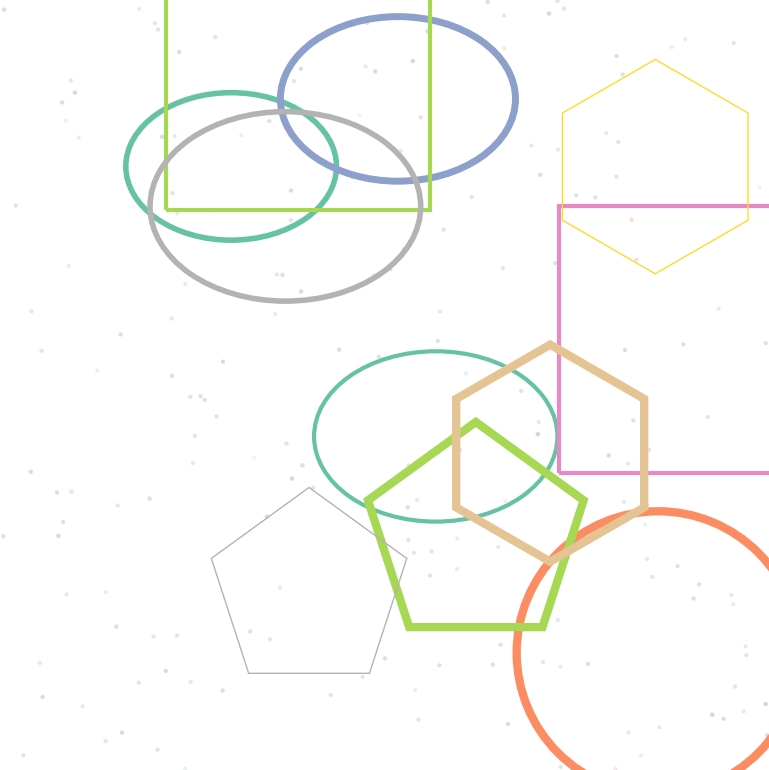[{"shape": "oval", "thickness": 1.5, "radius": 0.79, "center": [0.566, 0.433]}, {"shape": "oval", "thickness": 2, "radius": 0.68, "center": [0.3, 0.784]}, {"shape": "circle", "thickness": 3, "radius": 0.92, "center": [0.855, 0.152]}, {"shape": "oval", "thickness": 2.5, "radius": 0.76, "center": [0.517, 0.872]}, {"shape": "square", "thickness": 1.5, "radius": 0.87, "center": [0.9, 0.559]}, {"shape": "square", "thickness": 1.5, "radius": 0.86, "center": [0.387, 0.899]}, {"shape": "pentagon", "thickness": 3, "radius": 0.74, "center": [0.618, 0.305]}, {"shape": "hexagon", "thickness": 0.5, "radius": 0.7, "center": [0.851, 0.784]}, {"shape": "hexagon", "thickness": 3, "radius": 0.7, "center": [0.715, 0.411]}, {"shape": "pentagon", "thickness": 0.5, "radius": 0.67, "center": [0.401, 0.234]}, {"shape": "oval", "thickness": 2, "radius": 0.88, "center": [0.371, 0.732]}]